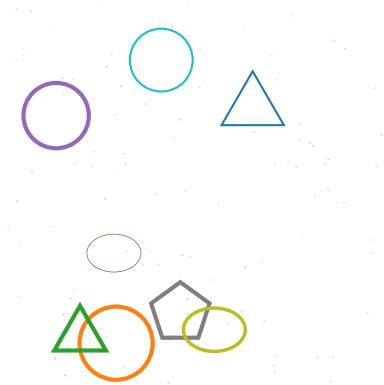[{"shape": "triangle", "thickness": 1.5, "radius": 0.47, "center": [0.656, 0.722]}, {"shape": "circle", "thickness": 3, "radius": 0.47, "center": [0.302, 0.109]}, {"shape": "triangle", "thickness": 3, "radius": 0.39, "center": [0.208, 0.128]}, {"shape": "circle", "thickness": 3, "radius": 0.42, "center": [0.146, 0.7]}, {"shape": "oval", "thickness": 0.5, "radius": 0.35, "center": [0.296, 0.343]}, {"shape": "pentagon", "thickness": 3, "radius": 0.4, "center": [0.468, 0.187]}, {"shape": "oval", "thickness": 2.5, "radius": 0.4, "center": [0.557, 0.144]}, {"shape": "circle", "thickness": 1.5, "radius": 0.41, "center": [0.419, 0.844]}]